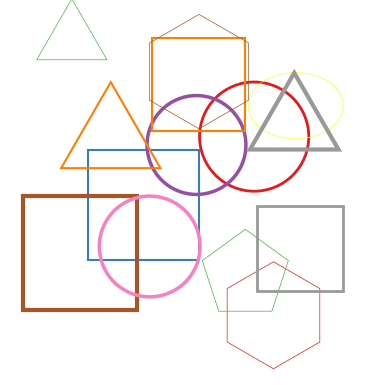[{"shape": "circle", "thickness": 2, "radius": 0.71, "center": [0.66, 0.645]}, {"shape": "hexagon", "thickness": 0.5, "radius": 0.69, "center": [0.71, 0.181]}, {"shape": "square", "thickness": 1.5, "radius": 0.72, "center": [0.373, 0.467]}, {"shape": "pentagon", "thickness": 0.5, "radius": 0.59, "center": [0.637, 0.287]}, {"shape": "triangle", "thickness": 0.5, "radius": 0.53, "center": [0.187, 0.897]}, {"shape": "circle", "thickness": 2.5, "radius": 0.64, "center": [0.51, 0.623]}, {"shape": "square", "thickness": 1.5, "radius": 0.6, "center": [0.516, 0.78]}, {"shape": "triangle", "thickness": 1.5, "radius": 0.74, "center": [0.288, 0.638]}, {"shape": "oval", "thickness": 0.5, "radius": 0.62, "center": [0.768, 0.726]}, {"shape": "square", "thickness": 3, "radius": 0.74, "center": [0.208, 0.343]}, {"shape": "hexagon", "thickness": 0.5, "radius": 0.74, "center": [0.517, 0.814]}, {"shape": "circle", "thickness": 2.5, "radius": 0.65, "center": [0.389, 0.36]}, {"shape": "triangle", "thickness": 3, "radius": 0.66, "center": [0.764, 0.678]}, {"shape": "square", "thickness": 2, "radius": 0.56, "center": [0.779, 0.354]}]